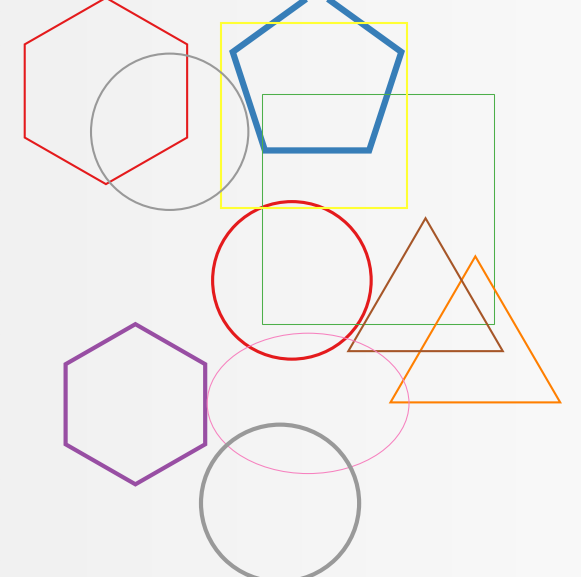[{"shape": "hexagon", "thickness": 1, "radius": 0.81, "center": [0.182, 0.842]}, {"shape": "circle", "thickness": 1.5, "radius": 0.68, "center": [0.502, 0.514]}, {"shape": "pentagon", "thickness": 3, "radius": 0.76, "center": [0.545, 0.862]}, {"shape": "square", "thickness": 0.5, "radius": 1.0, "center": [0.65, 0.638]}, {"shape": "hexagon", "thickness": 2, "radius": 0.69, "center": [0.233, 0.299]}, {"shape": "triangle", "thickness": 1, "radius": 0.84, "center": [0.818, 0.387]}, {"shape": "square", "thickness": 1, "radius": 0.8, "center": [0.541, 0.8]}, {"shape": "triangle", "thickness": 1, "radius": 0.77, "center": [0.732, 0.468]}, {"shape": "oval", "thickness": 0.5, "radius": 0.87, "center": [0.53, 0.301]}, {"shape": "circle", "thickness": 2, "radius": 0.68, "center": [0.482, 0.128]}, {"shape": "circle", "thickness": 1, "radius": 0.68, "center": [0.292, 0.771]}]